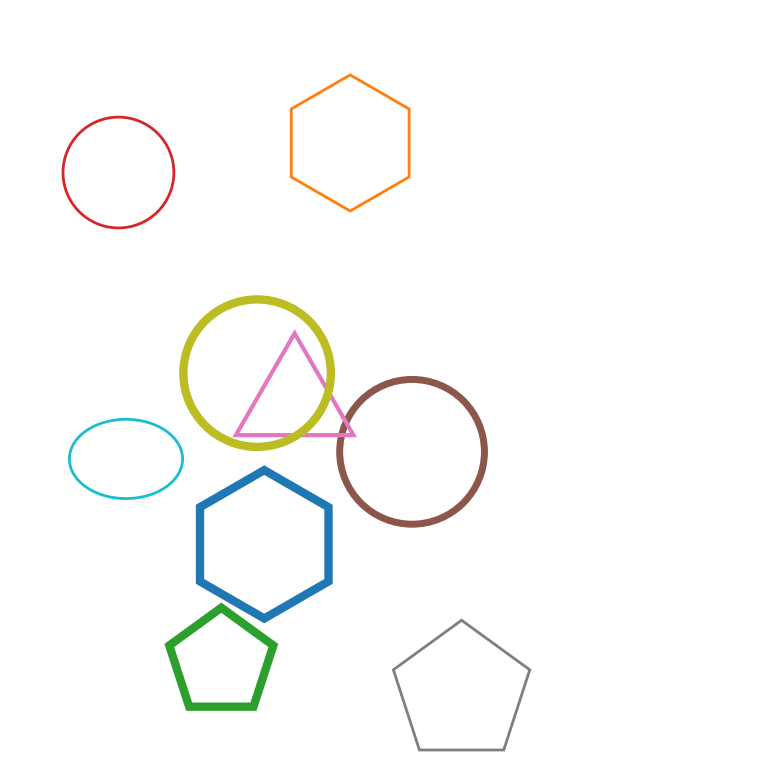[{"shape": "hexagon", "thickness": 3, "radius": 0.48, "center": [0.343, 0.293]}, {"shape": "hexagon", "thickness": 1, "radius": 0.44, "center": [0.455, 0.814]}, {"shape": "pentagon", "thickness": 3, "radius": 0.36, "center": [0.287, 0.14]}, {"shape": "circle", "thickness": 1, "radius": 0.36, "center": [0.154, 0.776]}, {"shape": "circle", "thickness": 2.5, "radius": 0.47, "center": [0.535, 0.413]}, {"shape": "triangle", "thickness": 1.5, "radius": 0.44, "center": [0.383, 0.479]}, {"shape": "pentagon", "thickness": 1, "radius": 0.47, "center": [0.599, 0.101]}, {"shape": "circle", "thickness": 3, "radius": 0.48, "center": [0.334, 0.515]}, {"shape": "oval", "thickness": 1, "radius": 0.37, "center": [0.164, 0.404]}]